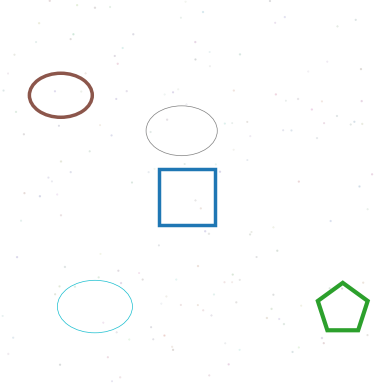[{"shape": "square", "thickness": 2.5, "radius": 0.36, "center": [0.485, 0.487]}, {"shape": "pentagon", "thickness": 3, "radius": 0.34, "center": [0.89, 0.197]}, {"shape": "oval", "thickness": 2.5, "radius": 0.41, "center": [0.158, 0.753]}, {"shape": "oval", "thickness": 0.5, "radius": 0.46, "center": [0.472, 0.66]}, {"shape": "oval", "thickness": 0.5, "radius": 0.49, "center": [0.246, 0.204]}]